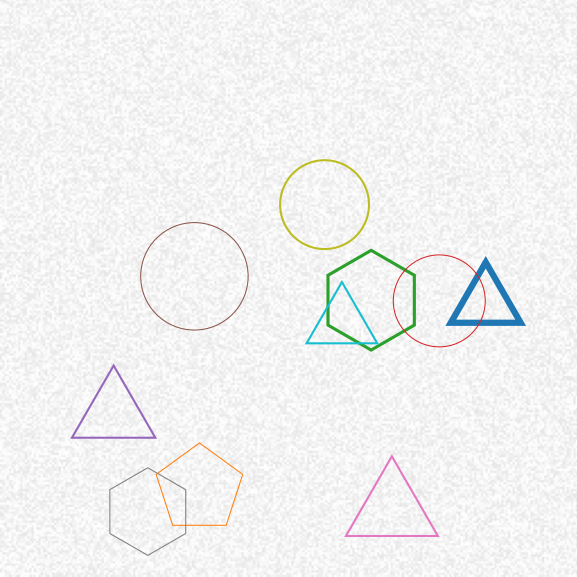[{"shape": "triangle", "thickness": 3, "radius": 0.35, "center": [0.841, 0.475]}, {"shape": "pentagon", "thickness": 0.5, "radius": 0.39, "center": [0.345, 0.153]}, {"shape": "hexagon", "thickness": 1.5, "radius": 0.43, "center": [0.643, 0.479]}, {"shape": "circle", "thickness": 0.5, "radius": 0.4, "center": [0.761, 0.478]}, {"shape": "triangle", "thickness": 1, "radius": 0.42, "center": [0.197, 0.283]}, {"shape": "circle", "thickness": 0.5, "radius": 0.47, "center": [0.337, 0.521]}, {"shape": "triangle", "thickness": 1, "radius": 0.46, "center": [0.679, 0.117]}, {"shape": "hexagon", "thickness": 0.5, "radius": 0.38, "center": [0.256, 0.113]}, {"shape": "circle", "thickness": 1, "radius": 0.38, "center": [0.562, 0.645]}, {"shape": "triangle", "thickness": 1, "radius": 0.35, "center": [0.592, 0.44]}]